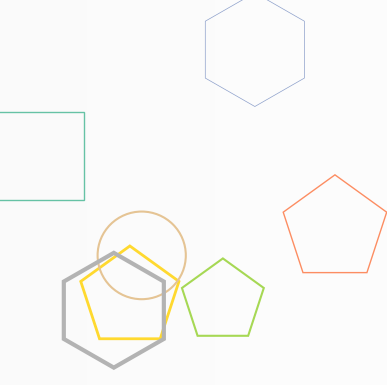[{"shape": "square", "thickness": 1, "radius": 0.57, "center": [0.102, 0.596]}, {"shape": "pentagon", "thickness": 1, "radius": 0.7, "center": [0.864, 0.405]}, {"shape": "hexagon", "thickness": 0.5, "radius": 0.74, "center": [0.658, 0.871]}, {"shape": "pentagon", "thickness": 1.5, "radius": 0.56, "center": [0.575, 0.218]}, {"shape": "pentagon", "thickness": 2, "radius": 0.67, "center": [0.335, 0.228]}, {"shape": "circle", "thickness": 1.5, "radius": 0.57, "center": [0.366, 0.337]}, {"shape": "hexagon", "thickness": 3, "radius": 0.75, "center": [0.294, 0.194]}]